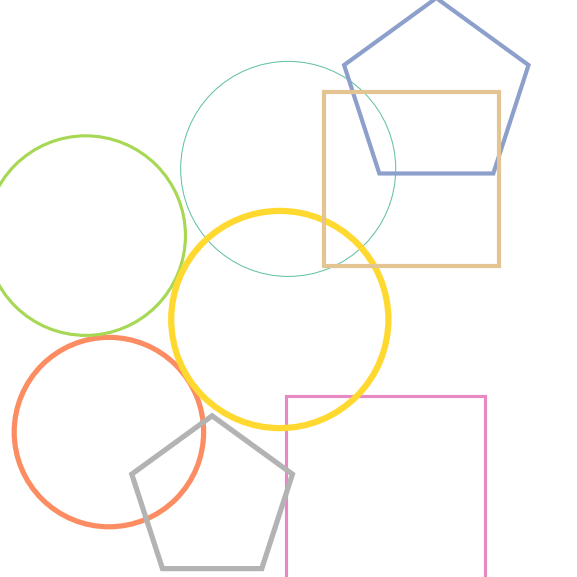[{"shape": "circle", "thickness": 0.5, "radius": 0.93, "center": [0.499, 0.707]}, {"shape": "circle", "thickness": 2.5, "radius": 0.82, "center": [0.189, 0.251]}, {"shape": "pentagon", "thickness": 2, "radius": 0.84, "center": [0.756, 0.835]}, {"shape": "square", "thickness": 1.5, "radius": 0.86, "center": [0.668, 0.141]}, {"shape": "circle", "thickness": 1.5, "radius": 0.86, "center": [0.148, 0.591]}, {"shape": "circle", "thickness": 3, "radius": 0.94, "center": [0.485, 0.446]}, {"shape": "square", "thickness": 2, "radius": 0.75, "center": [0.712, 0.689]}, {"shape": "pentagon", "thickness": 2.5, "radius": 0.73, "center": [0.367, 0.133]}]